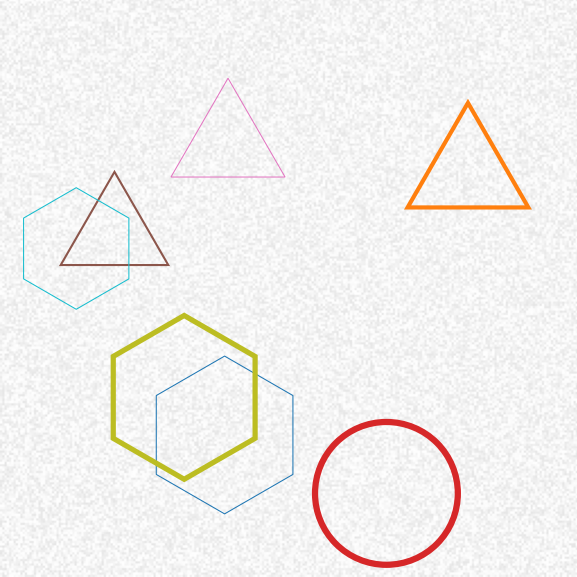[{"shape": "hexagon", "thickness": 0.5, "radius": 0.68, "center": [0.389, 0.246]}, {"shape": "triangle", "thickness": 2, "radius": 0.6, "center": [0.81, 0.7]}, {"shape": "circle", "thickness": 3, "radius": 0.62, "center": [0.669, 0.145]}, {"shape": "triangle", "thickness": 1, "radius": 0.54, "center": [0.198, 0.594]}, {"shape": "triangle", "thickness": 0.5, "radius": 0.57, "center": [0.395, 0.75]}, {"shape": "hexagon", "thickness": 2.5, "radius": 0.71, "center": [0.319, 0.311]}, {"shape": "hexagon", "thickness": 0.5, "radius": 0.53, "center": [0.132, 0.569]}]